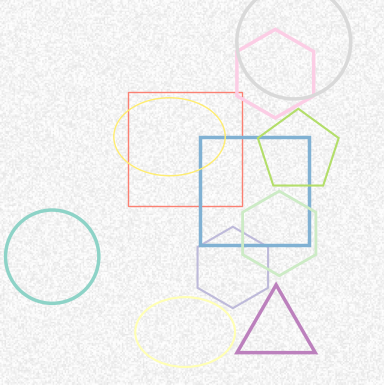[{"shape": "circle", "thickness": 2.5, "radius": 0.61, "center": [0.136, 0.333]}, {"shape": "oval", "thickness": 1.5, "radius": 0.65, "center": [0.481, 0.138]}, {"shape": "hexagon", "thickness": 1.5, "radius": 0.53, "center": [0.605, 0.305]}, {"shape": "square", "thickness": 1, "radius": 0.74, "center": [0.48, 0.613]}, {"shape": "square", "thickness": 2.5, "radius": 0.71, "center": [0.66, 0.504]}, {"shape": "pentagon", "thickness": 1.5, "radius": 0.55, "center": [0.775, 0.607]}, {"shape": "hexagon", "thickness": 2.5, "radius": 0.58, "center": [0.715, 0.809]}, {"shape": "circle", "thickness": 2.5, "radius": 0.74, "center": [0.763, 0.891]}, {"shape": "triangle", "thickness": 2.5, "radius": 0.59, "center": [0.717, 0.143]}, {"shape": "hexagon", "thickness": 2, "radius": 0.55, "center": [0.725, 0.394]}, {"shape": "oval", "thickness": 1, "radius": 0.72, "center": [0.44, 0.645]}]